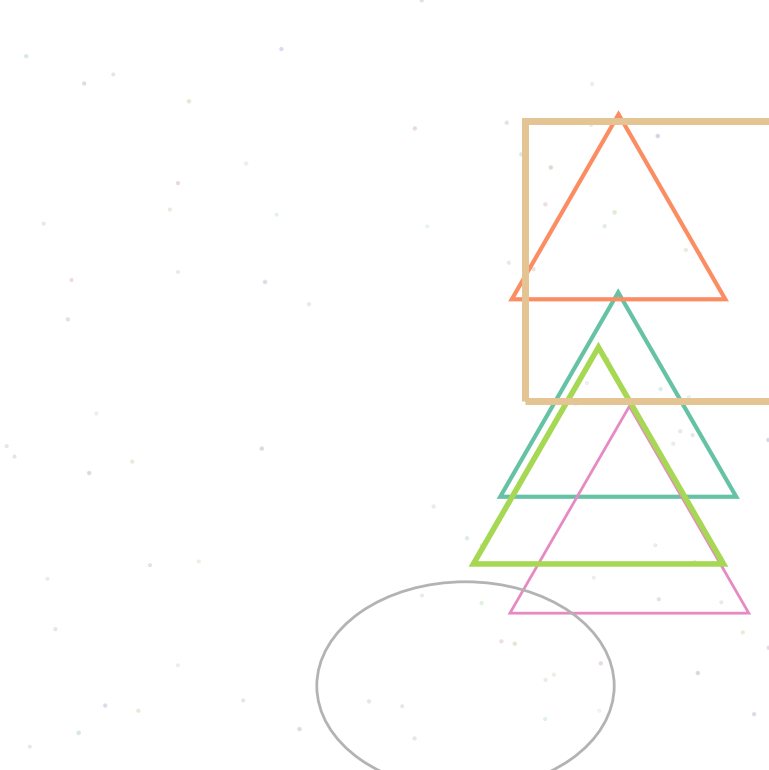[{"shape": "triangle", "thickness": 1.5, "radius": 0.88, "center": [0.803, 0.443]}, {"shape": "triangle", "thickness": 1.5, "radius": 0.8, "center": [0.803, 0.691]}, {"shape": "triangle", "thickness": 1, "radius": 0.9, "center": [0.817, 0.293]}, {"shape": "triangle", "thickness": 2, "radius": 0.94, "center": [0.777, 0.361]}, {"shape": "square", "thickness": 2.5, "radius": 0.91, "center": [0.864, 0.661]}, {"shape": "oval", "thickness": 1, "radius": 0.97, "center": [0.605, 0.109]}]